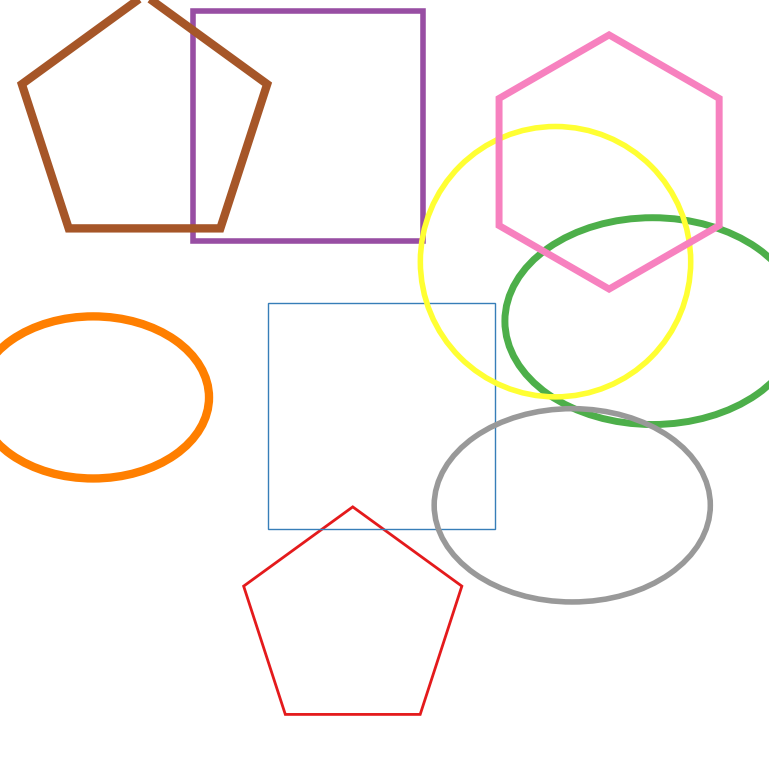[{"shape": "pentagon", "thickness": 1, "radius": 0.74, "center": [0.458, 0.193]}, {"shape": "square", "thickness": 0.5, "radius": 0.74, "center": [0.496, 0.46]}, {"shape": "oval", "thickness": 2.5, "radius": 0.96, "center": [0.848, 0.583]}, {"shape": "square", "thickness": 2, "radius": 0.75, "center": [0.4, 0.837]}, {"shape": "oval", "thickness": 3, "radius": 0.75, "center": [0.121, 0.484]}, {"shape": "circle", "thickness": 2, "radius": 0.88, "center": [0.721, 0.66]}, {"shape": "pentagon", "thickness": 3, "radius": 0.84, "center": [0.188, 0.839]}, {"shape": "hexagon", "thickness": 2.5, "radius": 0.83, "center": [0.791, 0.79]}, {"shape": "oval", "thickness": 2, "radius": 0.9, "center": [0.743, 0.344]}]